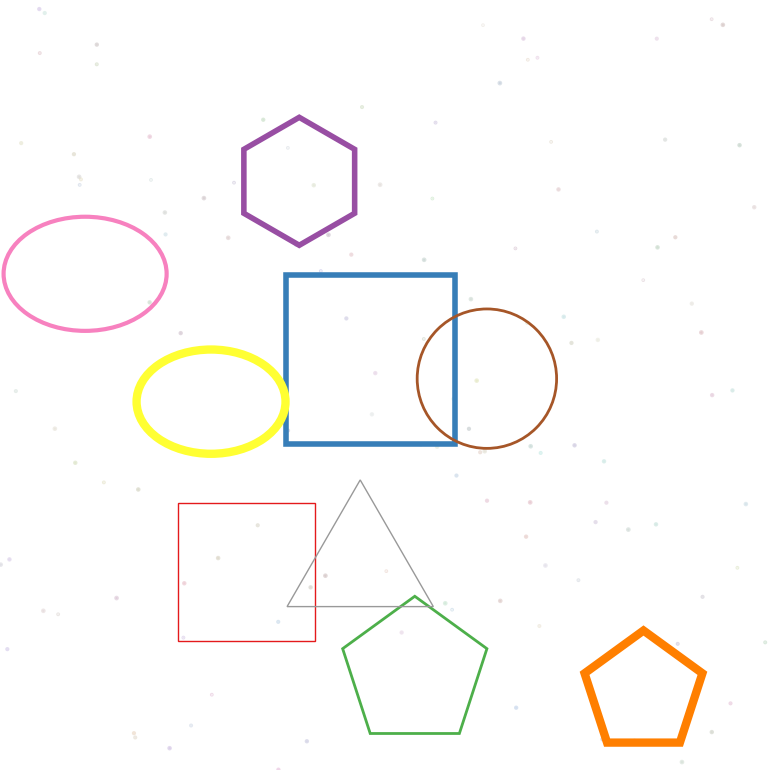[{"shape": "square", "thickness": 0.5, "radius": 0.45, "center": [0.32, 0.257]}, {"shape": "square", "thickness": 2, "radius": 0.55, "center": [0.481, 0.533]}, {"shape": "pentagon", "thickness": 1, "radius": 0.49, "center": [0.539, 0.127]}, {"shape": "hexagon", "thickness": 2, "radius": 0.42, "center": [0.389, 0.765]}, {"shape": "pentagon", "thickness": 3, "radius": 0.4, "center": [0.836, 0.101]}, {"shape": "oval", "thickness": 3, "radius": 0.48, "center": [0.274, 0.478]}, {"shape": "circle", "thickness": 1, "radius": 0.45, "center": [0.632, 0.508]}, {"shape": "oval", "thickness": 1.5, "radius": 0.53, "center": [0.111, 0.644]}, {"shape": "triangle", "thickness": 0.5, "radius": 0.55, "center": [0.468, 0.267]}]